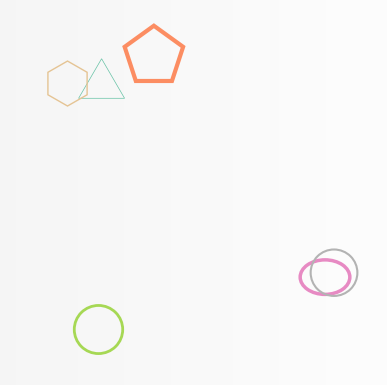[{"shape": "triangle", "thickness": 0.5, "radius": 0.34, "center": [0.262, 0.779]}, {"shape": "pentagon", "thickness": 3, "radius": 0.4, "center": [0.397, 0.854]}, {"shape": "oval", "thickness": 2.5, "radius": 0.32, "center": [0.839, 0.28]}, {"shape": "circle", "thickness": 2, "radius": 0.31, "center": [0.254, 0.144]}, {"shape": "hexagon", "thickness": 1, "radius": 0.29, "center": [0.174, 0.783]}, {"shape": "circle", "thickness": 1.5, "radius": 0.3, "center": [0.862, 0.292]}]